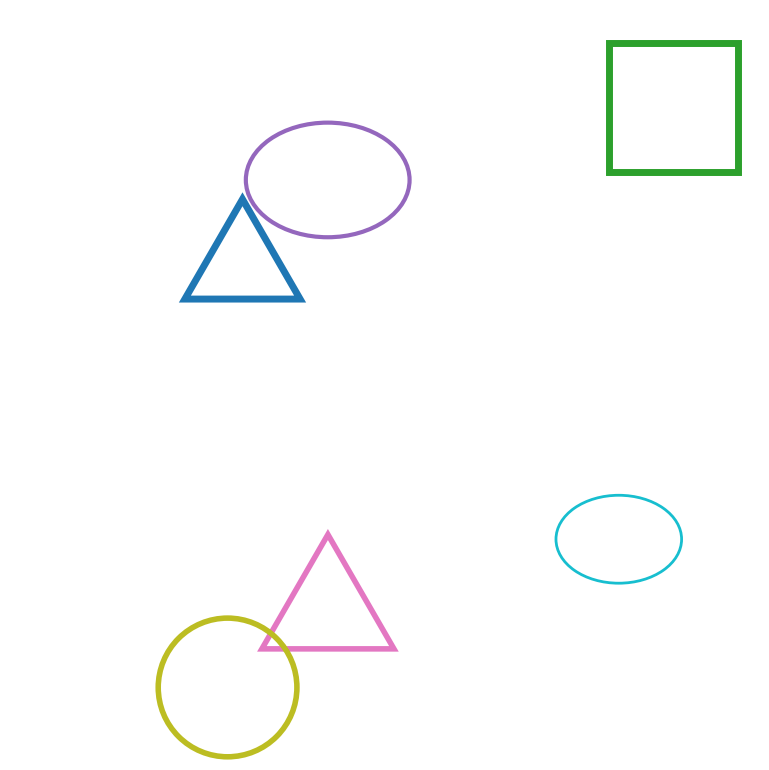[{"shape": "triangle", "thickness": 2.5, "radius": 0.43, "center": [0.315, 0.655]}, {"shape": "square", "thickness": 2.5, "radius": 0.42, "center": [0.875, 0.861]}, {"shape": "oval", "thickness": 1.5, "radius": 0.53, "center": [0.426, 0.766]}, {"shape": "triangle", "thickness": 2, "radius": 0.49, "center": [0.426, 0.207]}, {"shape": "circle", "thickness": 2, "radius": 0.45, "center": [0.296, 0.107]}, {"shape": "oval", "thickness": 1, "radius": 0.41, "center": [0.804, 0.3]}]